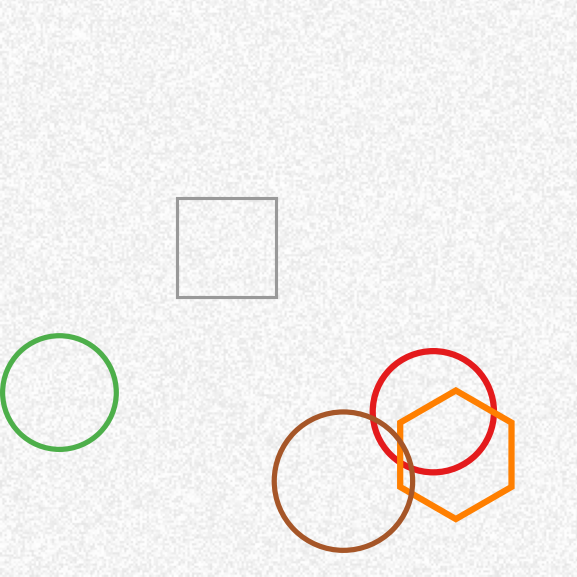[{"shape": "circle", "thickness": 3, "radius": 0.52, "center": [0.75, 0.286]}, {"shape": "circle", "thickness": 2.5, "radius": 0.49, "center": [0.103, 0.319]}, {"shape": "hexagon", "thickness": 3, "radius": 0.56, "center": [0.789, 0.212]}, {"shape": "circle", "thickness": 2.5, "radius": 0.6, "center": [0.595, 0.166]}, {"shape": "square", "thickness": 1.5, "radius": 0.43, "center": [0.392, 0.571]}]